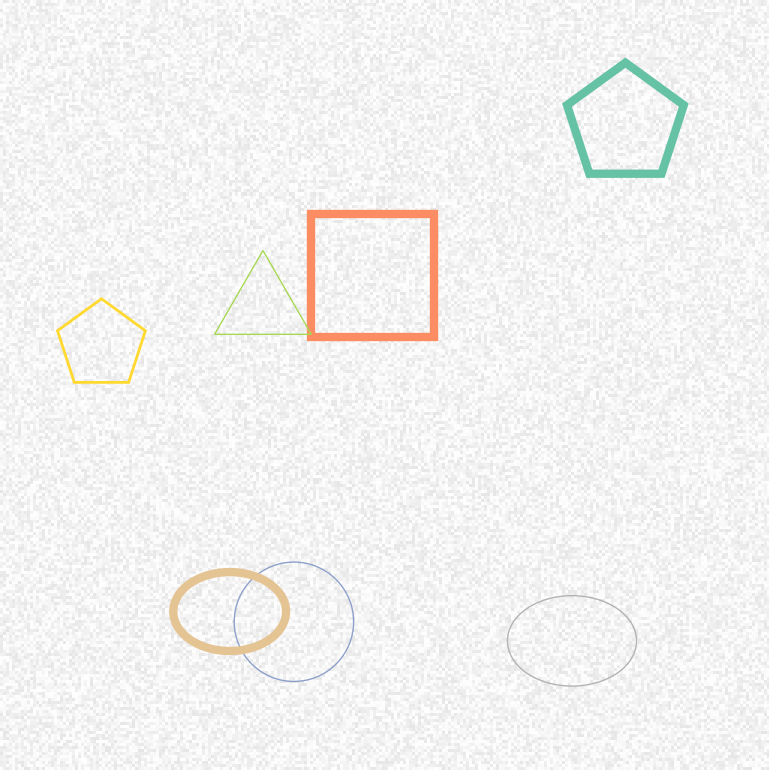[{"shape": "pentagon", "thickness": 3, "radius": 0.4, "center": [0.812, 0.839]}, {"shape": "square", "thickness": 3, "radius": 0.4, "center": [0.484, 0.642]}, {"shape": "circle", "thickness": 0.5, "radius": 0.39, "center": [0.382, 0.192]}, {"shape": "triangle", "thickness": 0.5, "radius": 0.36, "center": [0.341, 0.602]}, {"shape": "pentagon", "thickness": 1, "radius": 0.3, "center": [0.132, 0.552]}, {"shape": "oval", "thickness": 3, "radius": 0.37, "center": [0.298, 0.206]}, {"shape": "oval", "thickness": 0.5, "radius": 0.42, "center": [0.743, 0.168]}]